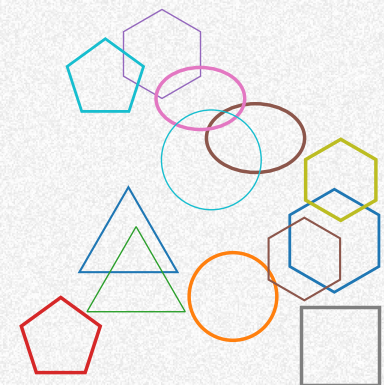[{"shape": "triangle", "thickness": 1.5, "radius": 0.74, "center": [0.334, 0.367]}, {"shape": "hexagon", "thickness": 2, "radius": 0.67, "center": [0.868, 0.375]}, {"shape": "circle", "thickness": 2.5, "radius": 0.57, "center": [0.605, 0.23]}, {"shape": "triangle", "thickness": 1, "radius": 0.74, "center": [0.354, 0.264]}, {"shape": "pentagon", "thickness": 2.5, "radius": 0.54, "center": [0.158, 0.119]}, {"shape": "hexagon", "thickness": 1, "radius": 0.58, "center": [0.421, 0.86]}, {"shape": "oval", "thickness": 2.5, "radius": 0.64, "center": [0.664, 0.641]}, {"shape": "hexagon", "thickness": 1.5, "radius": 0.54, "center": [0.791, 0.327]}, {"shape": "oval", "thickness": 2.5, "radius": 0.58, "center": [0.52, 0.744]}, {"shape": "square", "thickness": 2.5, "radius": 0.51, "center": [0.884, 0.1]}, {"shape": "hexagon", "thickness": 2.5, "radius": 0.53, "center": [0.885, 0.533]}, {"shape": "pentagon", "thickness": 2, "radius": 0.52, "center": [0.274, 0.795]}, {"shape": "circle", "thickness": 1, "radius": 0.65, "center": [0.549, 0.585]}]